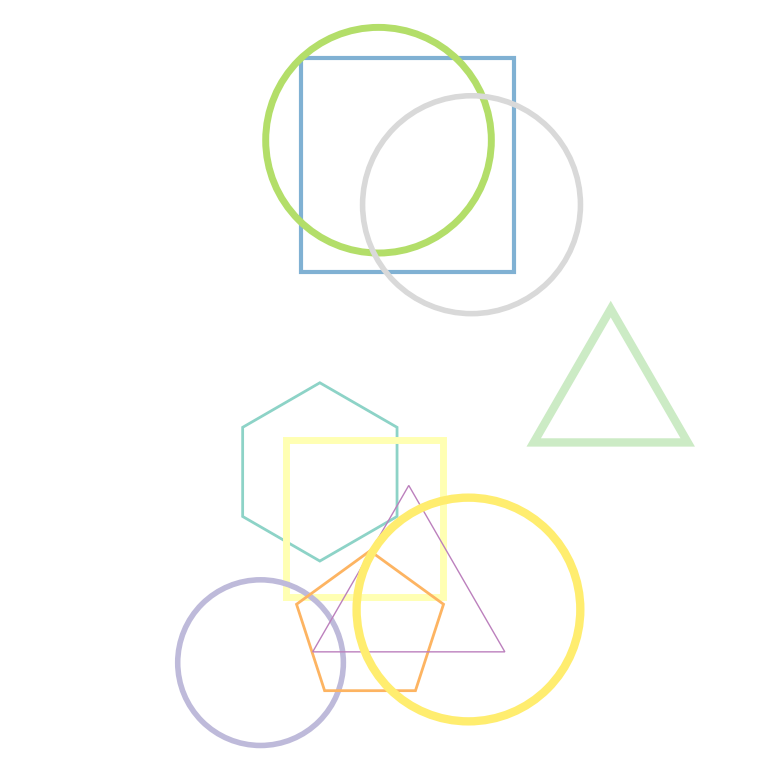[{"shape": "hexagon", "thickness": 1, "radius": 0.58, "center": [0.415, 0.387]}, {"shape": "square", "thickness": 2.5, "radius": 0.51, "center": [0.473, 0.327]}, {"shape": "circle", "thickness": 2, "radius": 0.54, "center": [0.338, 0.139]}, {"shape": "square", "thickness": 1.5, "radius": 0.69, "center": [0.529, 0.786]}, {"shape": "pentagon", "thickness": 1, "radius": 0.5, "center": [0.481, 0.184]}, {"shape": "circle", "thickness": 2.5, "radius": 0.73, "center": [0.492, 0.818]}, {"shape": "circle", "thickness": 2, "radius": 0.71, "center": [0.612, 0.734]}, {"shape": "triangle", "thickness": 0.5, "radius": 0.72, "center": [0.531, 0.225]}, {"shape": "triangle", "thickness": 3, "radius": 0.58, "center": [0.793, 0.483]}, {"shape": "circle", "thickness": 3, "radius": 0.73, "center": [0.608, 0.208]}]